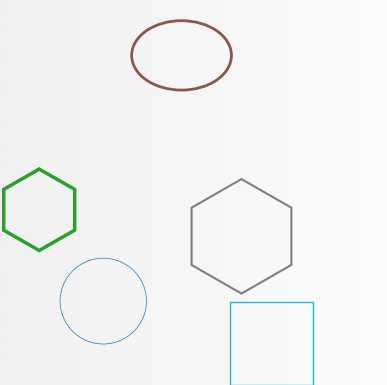[{"shape": "circle", "thickness": 0.5, "radius": 0.56, "center": [0.267, 0.218]}, {"shape": "hexagon", "thickness": 2.5, "radius": 0.53, "center": [0.101, 0.455]}, {"shape": "oval", "thickness": 2, "radius": 0.64, "center": [0.468, 0.856]}, {"shape": "hexagon", "thickness": 1.5, "radius": 0.74, "center": [0.623, 0.386]}, {"shape": "square", "thickness": 1, "radius": 0.54, "center": [0.701, 0.109]}]